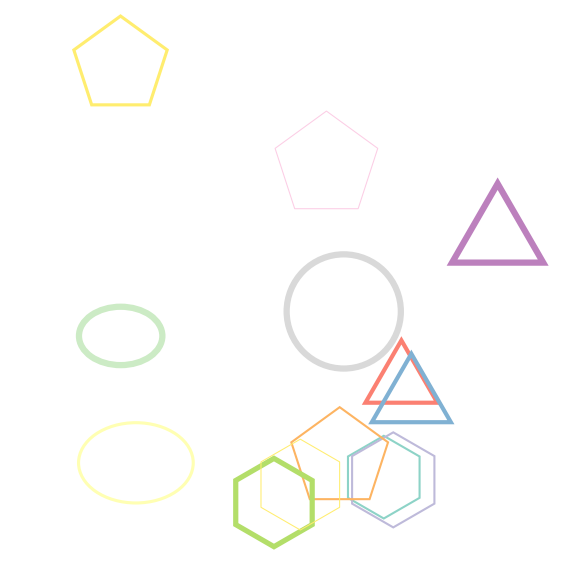[{"shape": "hexagon", "thickness": 1, "radius": 0.36, "center": [0.665, 0.173]}, {"shape": "oval", "thickness": 1.5, "radius": 0.5, "center": [0.235, 0.198]}, {"shape": "hexagon", "thickness": 1, "radius": 0.41, "center": [0.681, 0.168]}, {"shape": "triangle", "thickness": 2, "radius": 0.36, "center": [0.695, 0.338]}, {"shape": "triangle", "thickness": 2, "radius": 0.39, "center": [0.712, 0.308]}, {"shape": "pentagon", "thickness": 1, "radius": 0.44, "center": [0.588, 0.206]}, {"shape": "hexagon", "thickness": 2.5, "radius": 0.38, "center": [0.474, 0.129]}, {"shape": "pentagon", "thickness": 0.5, "radius": 0.47, "center": [0.565, 0.713]}, {"shape": "circle", "thickness": 3, "radius": 0.49, "center": [0.595, 0.46]}, {"shape": "triangle", "thickness": 3, "radius": 0.46, "center": [0.862, 0.59]}, {"shape": "oval", "thickness": 3, "radius": 0.36, "center": [0.209, 0.417]}, {"shape": "hexagon", "thickness": 0.5, "radius": 0.39, "center": [0.52, 0.16]}, {"shape": "pentagon", "thickness": 1.5, "radius": 0.42, "center": [0.209, 0.886]}]